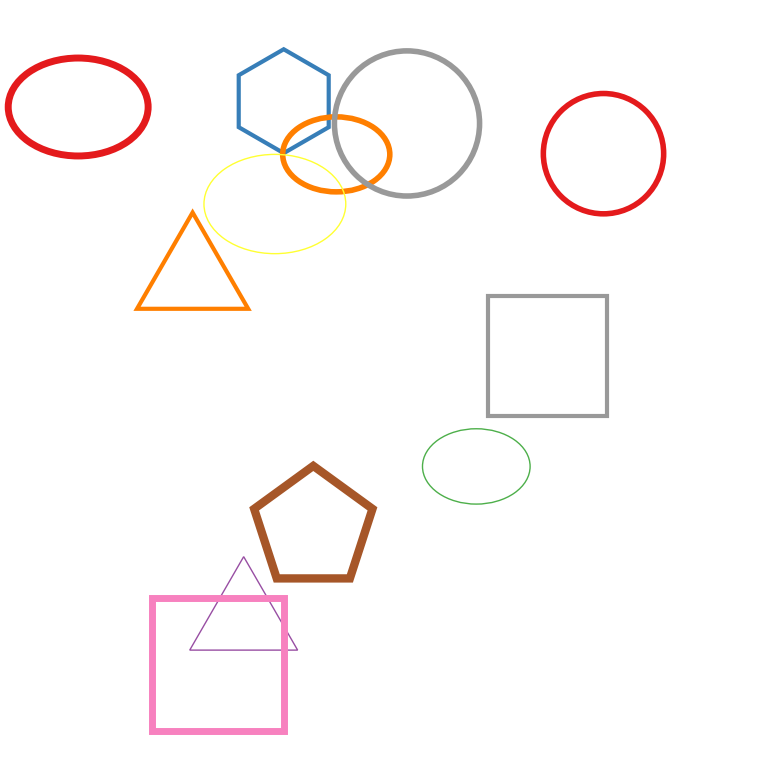[{"shape": "oval", "thickness": 2.5, "radius": 0.45, "center": [0.102, 0.861]}, {"shape": "circle", "thickness": 2, "radius": 0.39, "center": [0.784, 0.8]}, {"shape": "hexagon", "thickness": 1.5, "radius": 0.34, "center": [0.368, 0.869]}, {"shape": "oval", "thickness": 0.5, "radius": 0.35, "center": [0.619, 0.394]}, {"shape": "triangle", "thickness": 0.5, "radius": 0.4, "center": [0.316, 0.196]}, {"shape": "oval", "thickness": 2, "radius": 0.35, "center": [0.437, 0.8]}, {"shape": "triangle", "thickness": 1.5, "radius": 0.42, "center": [0.25, 0.641]}, {"shape": "oval", "thickness": 0.5, "radius": 0.46, "center": [0.357, 0.735]}, {"shape": "pentagon", "thickness": 3, "radius": 0.4, "center": [0.407, 0.314]}, {"shape": "square", "thickness": 2.5, "radius": 0.43, "center": [0.283, 0.137]}, {"shape": "circle", "thickness": 2, "radius": 0.47, "center": [0.529, 0.84]}, {"shape": "square", "thickness": 1.5, "radius": 0.39, "center": [0.711, 0.538]}]